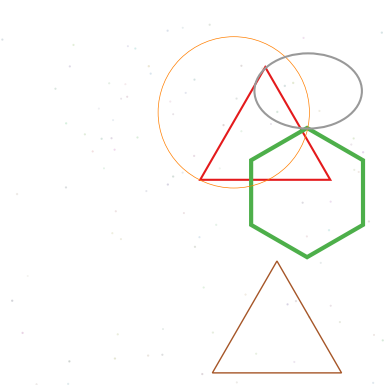[{"shape": "triangle", "thickness": 1.5, "radius": 0.98, "center": [0.689, 0.631]}, {"shape": "hexagon", "thickness": 3, "radius": 0.84, "center": [0.798, 0.5]}, {"shape": "circle", "thickness": 0.5, "radius": 0.98, "center": [0.607, 0.708]}, {"shape": "triangle", "thickness": 1, "radius": 0.97, "center": [0.719, 0.128]}, {"shape": "oval", "thickness": 1.5, "radius": 0.7, "center": [0.8, 0.764]}]